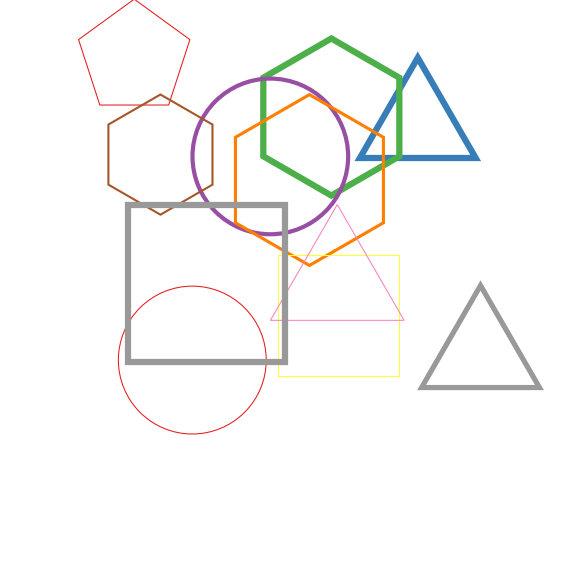[{"shape": "circle", "thickness": 0.5, "radius": 0.64, "center": [0.333, 0.376]}, {"shape": "pentagon", "thickness": 0.5, "radius": 0.51, "center": [0.232, 0.899]}, {"shape": "triangle", "thickness": 3, "radius": 0.58, "center": [0.723, 0.783]}, {"shape": "hexagon", "thickness": 3, "radius": 0.68, "center": [0.574, 0.797]}, {"shape": "circle", "thickness": 2, "radius": 0.67, "center": [0.468, 0.728]}, {"shape": "hexagon", "thickness": 1.5, "radius": 0.74, "center": [0.536, 0.687]}, {"shape": "square", "thickness": 0.5, "radius": 0.52, "center": [0.586, 0.452]}, {"shape": "hexagon", "thickness": 1, "radius": 0.52, "center": [0.278, 0.731]}, {"shape": "triangle", "thickness": 0.5, "radius": 0.67, "center": [0.584, 0.511]}, {"shape": "square", "thickness": 3, "radius": 0.68, "center": [0.357, 0.508]}, {"shape": "triangle", "thickness": 2.5, "radius": 0.59, "center": [0.832, 0.387]}]